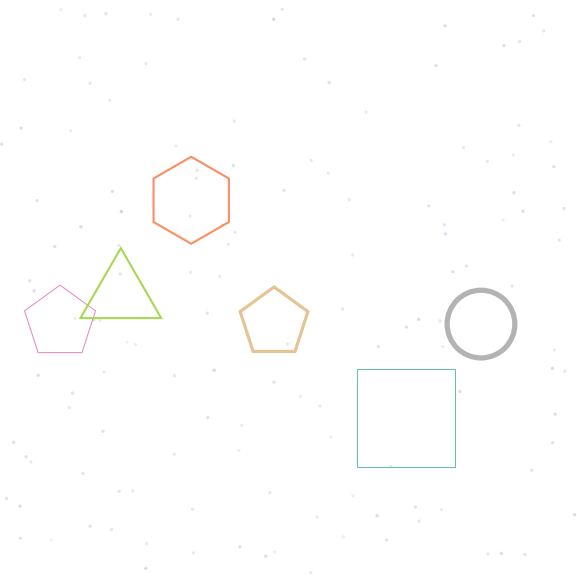[{"shape": "square", "thickness": 0.5, "radius": 0.42, "center": [0.703, 0.275]}, {"shape": "hexagon", "thickness": 1, "radius": 0.38, "center": [0.331, 0.652]}, {"shape": "pentagon", "thickness": 0.5, "radius": 0.32, "center": [0.104, 0.441]}, {"shape": "triangle", "thickness": 1, "radius": 0.4, "center": [0.209, 0.489]}, {"shape": "pentagon", "thickness": 1.5, "radius": 0.31, "center": [0.475, 0.441]}, {"shape": "circle", "thickness": 2.5, "radius": 0.29, "center": [0.833, 0.438]}]